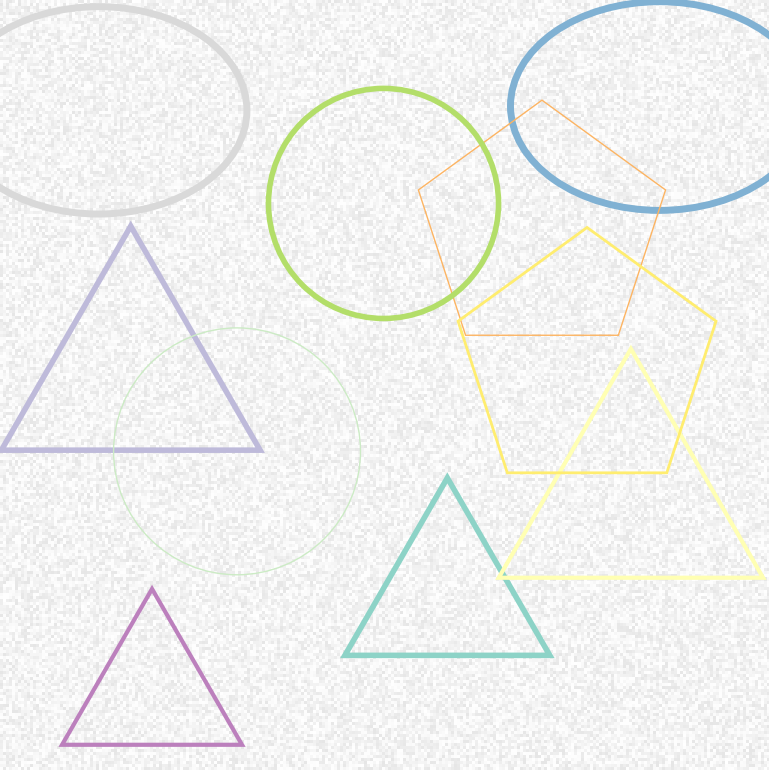[{"shape": "triangle", "thickness": 2, "radius": 0.77, "center": [0.581, 0.226]}, {"shape": "triangle", "thickness": 1.5, "radius": 0.99, "center": [0.819, 0.349]}, {"shape": "triangle", "thickness": 2, "radius": 0.97, "center": [0.17, 0.512]}, {"shape": "oval", "thickness": 2.5, "radius": 0.97, "center": [0.857, 0.862]}, {"shape": "pentagon", "thickness": 0.5, "radius": 0.84, "center": [0.704, 0.701]}, {"shape": "circle", "thickness": 2, "radius": 0.75, "center": [0.498, 0.736]}, {"shape": "oval", "thickness": 2.5, "radius": 0.96, "center": [0.128, 0.857]}, {"shape": "triangle", "thickness": 1.5, "radius": 0.67, "center": [0.197, 0.1]}, {"shape": "circle", "thickness": 0.5, "radius": 0.8, "center": [0.308, 0.414]}, {"shape": "pentagon", "thickness": 1, "radius": 0.88, "center": [0.762, 0.528]}]